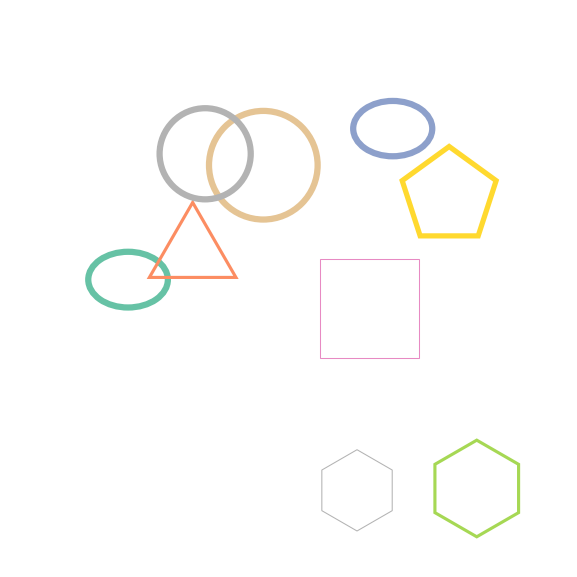[{"shape": "oval", "thickness": 3, "radius": 0.34, "center": [0.222, 0.515]}, {"shape": "triangle", "thickness": 1.5, "radius": 0.43, "center": [0.334, 0.562]}, {"shape": "oval", "thickness": 3, "radius": 0.34, "center": [0.68, 0.776]}, {"shape": "square", "thickness": 0.5, "radius": 0.43, "center": [0.64, 0.465]}, {"shape": "hexagon", "thickness": 1.5, "radius": 0.42, "center": [0.826, 0.153]}, {"shape": "pentagon", "thickness": 2.5, "radius": 0.43, "center": [0.778, 0.66]}, {"shape": "circle", "thickness": 3, "radius": 0.47, "center": [0.456, 0.713]}, {"shape": "hexagon", "thickness": 0.5, "radius": 0.35, "center": [0.618, 0.15]}, {"shape": "circle", "thickness": 3, "radius": 0.39, "center": [0.355, 0.733]}]